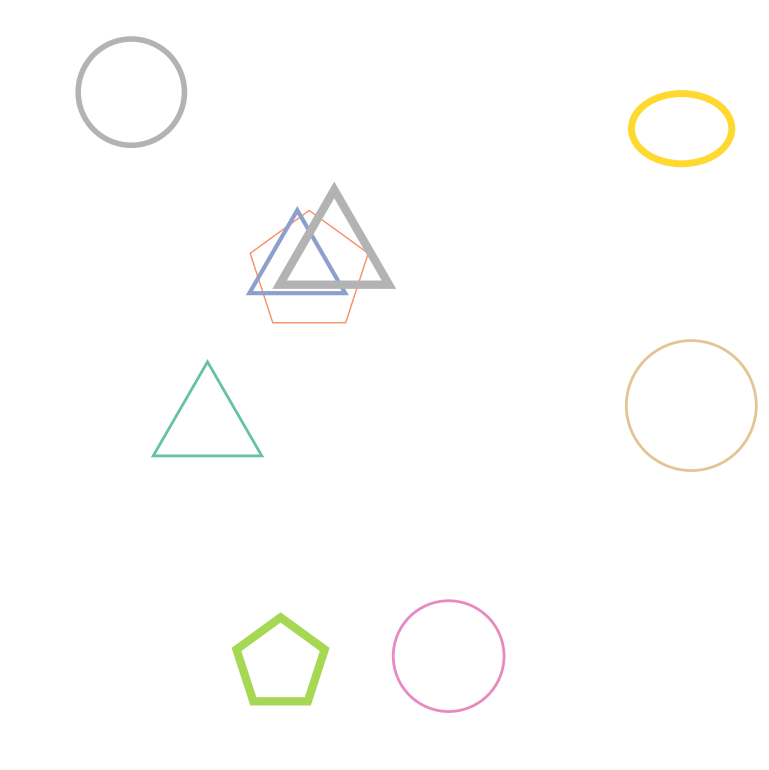[{"shape": "triangle", "thickness": 1, "radius": 0.41, "center": [0.269, 0.449]}, {"shape": "pentagon", "thickness": 0.5, "radius": 0.4, "center": [0.402, 0.646]}, {"shape": "triangle", "thickness": 1.5, "radius": 0.36, "center": [0.386, 0.655]}, {"shape": "circle", "thickness": 1, "radius": 0.36, "center": [0.583, 0.148]}, {"shape": "pentagon", "thickness": 3, "radius": 0.3, "center": [0.364, 0.138]}, {"shape": "oval", "thickness": 2.5, "radius": 0.33, "center": [0.885, 0.833]}, {"shape": "circle", "thickness": 1, "radius": 0.42, "center": [0.898, 0.473]}, {"shape": "triangle", "thickness": 3, "radius": 0.41, "center": [0.434, 0.671]}, {"shape": "circle", "thickness": 2, "radius": 0.35, "center": [0.171, 0.88]}]